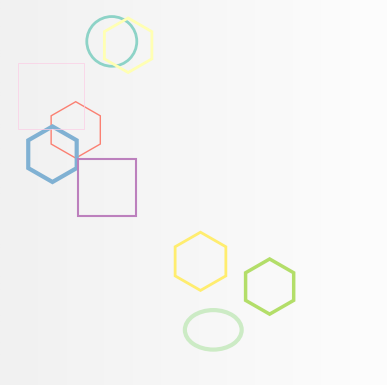[{"shape": "circle", "thickness": 2, "radius": 0.32, "center": [0.288, 0.892]}, {"shape": "hexagon", "thickness": 2, "radius": 0.35, "center": [0.331, 0.882]}, {"shape": "hexagon", "thickness": 1, "radius": 0.37, "center": [0.195, 0.663]}, {"shape": "hexagon", "thickness": 3, "radius": 0.36, "center": [0.135, 0.599]}, {"shape": "hexagon", "thickness": 2.5, "radius": 0.36, "center": [0.696, 0.256]}, {"shape": "square", "thickness": 0.5, "radius": 0.43, "center": [0.132, 0.75]}, {"shape": "square", "thickness": 1.5, "radius": 0.37, "center": [0.276, 0.512]}, {"shape": "oval", "thickness": 3, "radius": 0.37, "center": [0.55, 0.143]}, {"shape": "hexagon", "thickness": 2, "radius": 0.38, "center": [0.517, 0.321]}]